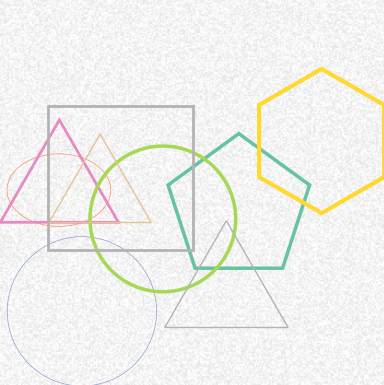[{"shape": "pentagon", "thickness": 2.5, "radius": 0.97, "center": [0.62, 0.46]}, {"shape": "oval", "thickness": 0.5, "radius": 0.67, "center": [0.153, 0.506]}, {"shape": "circle", "thickness": 0.5, "radius": 0.97, "center": [0.213, 0.191]}, {"shape": "triangle", "thickness": 2, "radius": 0.89, "center": [0.154, 0.511]}, {"shape": "circle", "thickness": 2.5, "radius": 0.95, "center": [0.423, 0.431]}, {"shape": "hexagon", "thickness": 3, "radius": 0.94, "center": [0.835, 0.634]}, {"shape": "triangle", "thickness": 1, "radius": 0.77, "center": [0.26, 0.499]}, {"shape": "triangle", "thickness": 1, "radius": 0.92, "center": [0.588, 0.242]}, {"shape": "square", "thickness": 2, "radius": 0.94, "center": [0.313, 0.538]}]